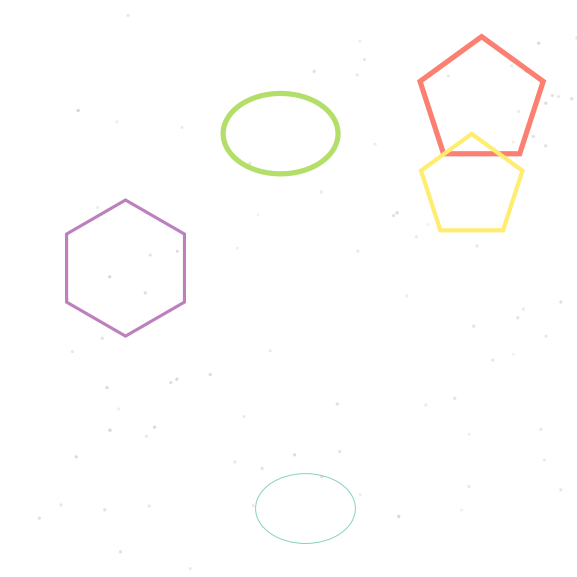[{"shape": "oval", "thickness": 0.5, "radius": 0.43, "center": [0.529, 0.119]}, {"shape": "pentagon", "thickness": 2.5, "radius": 0.56, "center": [0.834, 0.824]}, {"shape": "oval", "thickness": 2.5, "radius": 0.5, "center": [0.486, 0.768]}, {"shape": "hexagon", "thickness": 1.5, "radius": 0.59, "center": [0.217, 0.535]}, {"shape": "pentagon", "thickness": 2, "radius": 0.46, "center": [0.817, 0.675]}]